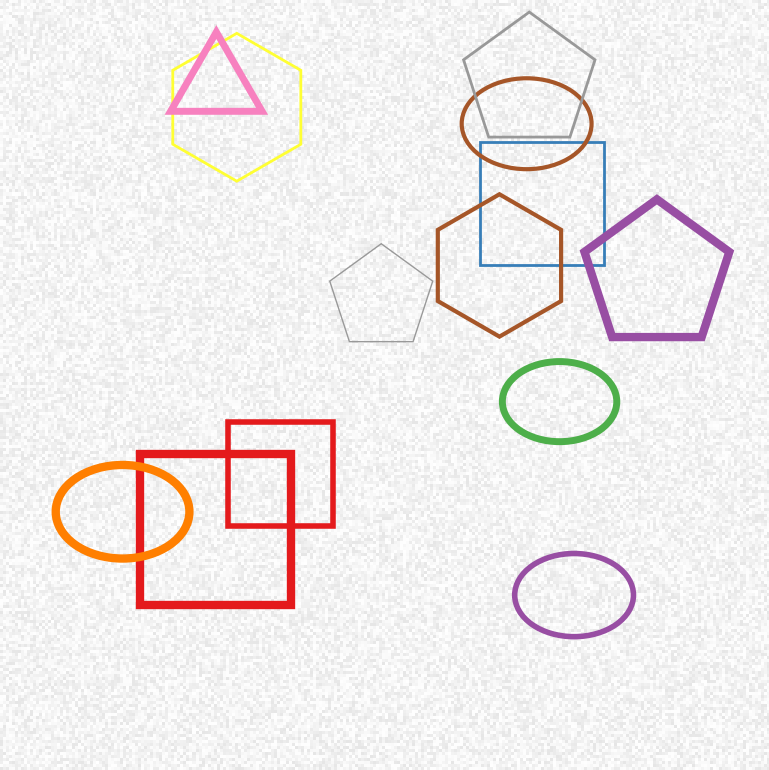[{"shape": "square", "thickness": 3, "radius": 0.49, "center": [0.28, 0.312]}, {"shape": "square", "thickness": 2, "radius": 0.34, "center": [0.364, 0.384]}, {"shape": "square", "thickness": 1, "radius": 0.4, "center": [0.704, 0.736]}, {"shape": "oval", "thickness": 2.5, "radius": 0.37, "center": [0.727, 0.478]}, {"shape": "pentagon", "thickness": 3, "radius": 0.49, "center": [0.853, 0.642]}, {"shape": "oval", "thickness": 2, "radius": 0.39, "center": [0.746, 0.227]}, {"shape": "oval", "thickness": 3, "radius": 0.43, "center": [0.159, 0.335]}, {"shape": "hexagon", "thickness": 1, "radius": 0.48, "center": [0.308, 0.861]}, {"shape": "hexagon", "thickness": 1.5, "radius": 0.46, "center": [0.649, 0.655]}, {"shape": "oval", "thickness": 1.5, "radius": 0.42, "center": [0.684, 0.839]}, {"shape": "triangle", "thickness": 2.5, "radius": 0.34, "center": [0.281, 0.89]}, {"shape": "pentagon", "thickness": 0.5, "radius": 0.35, "center": [0.495, 0.613]}, {"shape": "pentagon", "thickness": 1, "radius": 0.45, "center": [0.687, 0.895]}]